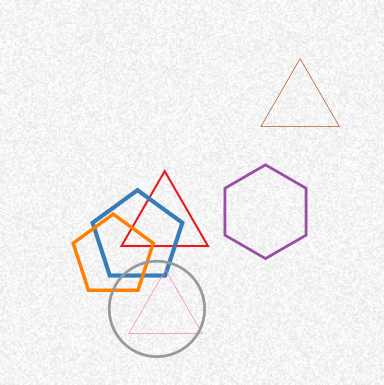[{"shape": "triangle", "thickness": 1.5, "radius": 0.65, "center": [0.428, 0.426]}, {"shape": "pentagon", "thickness": 3, "radius": 0.61, "center": [0.357, 0.384]}, {"shape": "hexagon", "thickness": 2, "radius": 0.61, "center": [0.69, 0.45]}, {"shape": "pentagon", "thickness": 2.5, "radius": 0.55, "center": [0.294, 0.334]}, {"shape": "triangle", "thickness": 0.5, "radius": 0.59, "center": [0.78, 0.73]}, {"shape": "triangle", "thickness": 0.5, "radius": 0.55, "center": [0.43, 0.189]}, {"shape": "circle", "thickness": 2, "radius": 0.62, "center": [0.408, 0.198]}]